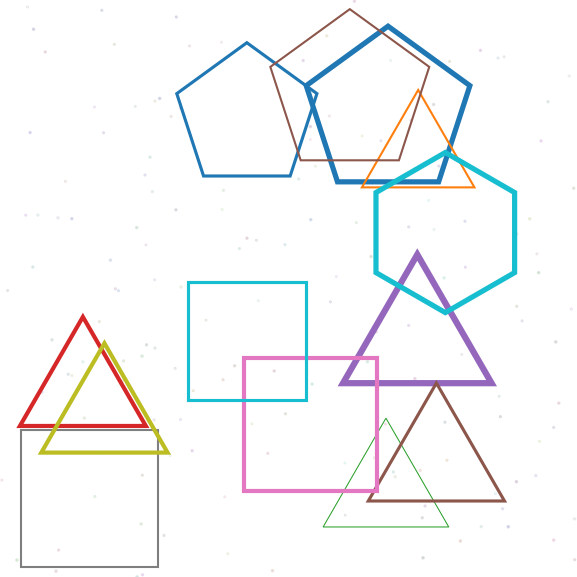[{"shape": "pentagon", "thickness": 2.5, "radius": 0.74, "center": [0.672, 0.805]}, {"shape": "pentagon", "thickness": 1.5, "radius": 0.64, "center": [0.427, 0.798]}, {"shape": "triangle", "thickness": 1, "radius": 0.56, "center": [0.724, 0.731]}, {"shape": "triangle", "thickness": 0.5, "radius": 0.63, "center": [0.668, 0.149]}, {"shape": "triangle", "thickness": 2, "radius": 0.63, "center": [0.144, 0.324]}, {"shape": "triangle", "thickness": 3, "radius": 0.74, "center": [0.723, 0.41]}, {"shape": "triangle", "thickness": 1.5, "radius": 0.68, "center": [0.756, 0.2]}, {"shape": "pentagon", "thickness": 1, "radius": 0.72, "center": [0.606, 0.839]}, {"shape": "square", "thickness": 2, "radius": 0.58, "center": [0.537, 0.265]}, {"shape": "square", "thickness": 1, "radius": 0.6, "center": [0.155, 0.136]}, {"shape": "triangle", "thickness": 2, "radius": 0.63, "center": [0.181, 0.279]}, {"shape": "square", "thickness": 1.5, "radius": 0.51, "center": [0.428, 0.409]}, {"shape": "hexagon", "thickness": 2.5, "radius": 0.69, "center": [0.771, 0.596]}]